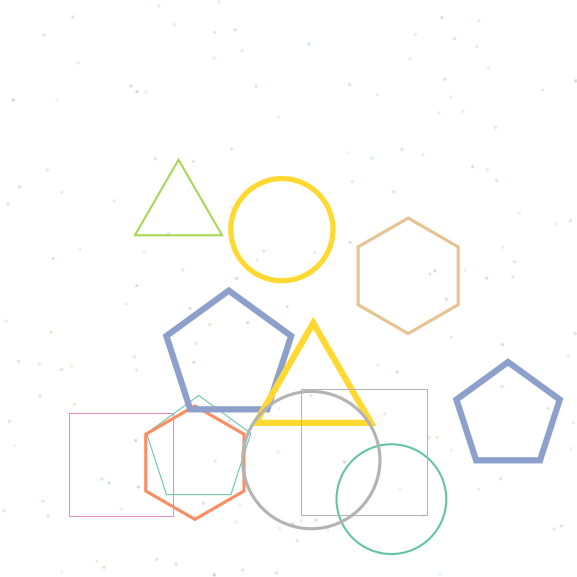[{"shape": "pentagon", "thickness": 0.5, "radius": 0.47, "center": [0.344, 0.219]}, {"shape": "circle", "thickness": 1, "radius": 0.48, "center": [0.678, 0.135]}, {"shape": "hexagon", "thickness": 1.5, "radius": 0.49, "center": [0.337, 0.198]}, {"shape": "pentagon", "thickness": 3, "radius": 0.57, "center": [0.396, 0.382]}, {"shape": "pentagon", "thickness": 3, "radius": 0.47, "center": [0.88, 0.278]}, {"shape": "square", "thickness": 0.5, "radius": 0.45, "center": [0.209, 0.195]}, {"shape": "triangle", "thickness": 1, "radius": 0.44, "center": [0.309, 0.635]}, {"shape": "triangle", "thickness": 3, "radius": 0.58, "center": [0.542, 0.325]}, {"shape": "circle", "thickness": 2.5, "radius": 0.44, "center": [0.488, 0.601]}, {"shape": "hexagon", "thickness": 1.5, "radius": 0.5, "center": [0.707, 0.522]}, {"shape": "circle", "thickness": 1.5, "radius": 0.59, "center": [0.539, 0.202]}, {"shape": "square", "thickness": 0.5, "radius": 0.55, "center": [0.631, 0.217]}]